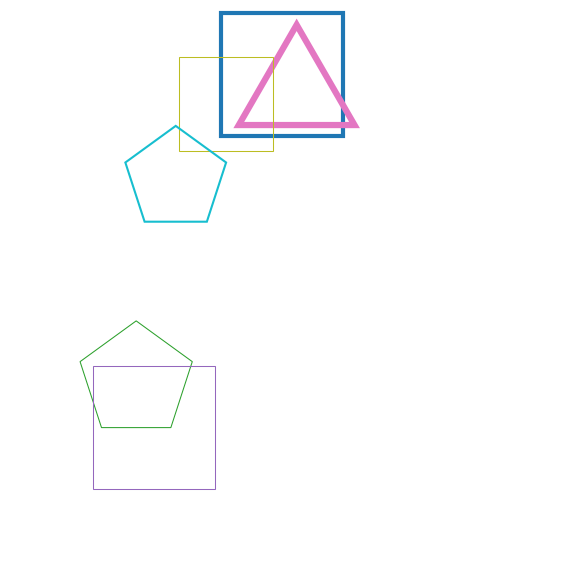[{"shape": "square", "thickness": 2, "radius": 0.53, "center": [0.488, 0.87]}, {"shape": "pentagon", "thickness": 0.5, "radius": 0.51, "center": [0.236, 0.341]}, {"shape": "square", "thickness": 0.5, "radius": 0.53, "center": [0.267, 0.259]}, {"shape": "triangle", "thickness": 3, "radius": 0.58, "center": [0.514, 0.84]}, {"shape": "square", "thickness": 0.5, "radius": 0.41, "center": [0.392, 0.819]}, {"shape": "pentagon", "thickness": 1, "radius": 0.46, "center": [0.304, 0.689]}]